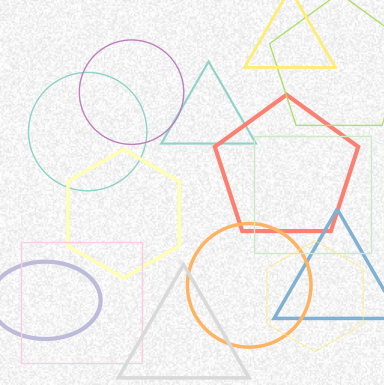[{"shape": "triangle", "thickness": 1.5, "radius": 0.71, "center": [0.542, 0.698]}, {"shape": "circle", "thickness": 1, "radius": 0.77, "center": [0.228, 0.658]}, {"shape": "hexagon", "thickness": 2.5, "radius": 0.84, "center": [0.321, 0.445]}, {"shape": "oval", "thickness": 3, "radius": 0.72, "center": [0.118, 0.22]}, {"shape": "pentagon", "thickness": 3, "radius": 0.98, "center": [0.744, 0.558]}, {"shape": "triangle", "thickness": 2.5, "radius": 0.95, "center": [0.876, 0.268]}, {"shape": "circle", "thickness": 2.5, "radius": 0.8, "center": [0.647, 0.259]}, {"shape": "pentagon", "thickness": 1, "radius": 0.95, "center": [0.881, 0.828]}, {"shape": "square", "thickness": 1, "radius": 0.78, "center": [0.212, 0.215]}, {"shape": "triangle", "thickness": 2.5, "radius": 0.98, "center": [0.477, 0.117]}, {"shape": "circle", "thickness": 1, "radius": 0.68, "center": [0.342, 0.761]}, {"shape": "square", "thickness": 1, "radius": 0.76, "center": [0.811, 0.494]}, {"shape": "hexagon", "thickness": 0.5, "radius": 0.72, "center": [0.818, 0.231]}, {"shape": "triangle", "thickness": 2, "radius": 0.68, "center": [0.753, 0.893]}]